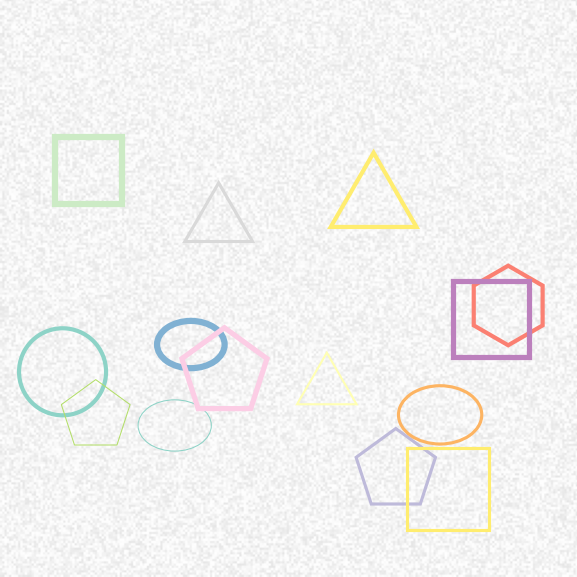[{"shape": "circle", "thickness": 2, "radius": 0.38, "center": [0.108, 0.355]}, {"shape": "oval", "thickness": 0.5, "radius": 0.32, "center": [0.303, 0.262]}, {"shape": "triangle", "thickness": 1, "radius": 0.3, "center": [0.566, 0.329]}, {"shape": "pentagon", "thickness": 1.5, "radius": 0.36, "center": [0.685, 0.185]}, {"shape": "hexagon", "thickness": 2, "radius": 0.34, "center": [0.88, 0.47]}, {"shape": "oval", "thickness": 3, "radius": 0.29, "center": [0.33, 0.403]}, {"shape": "oval", "thickness": 1.5, "radius": 0.36, "center": [0.762, 0.281]}, {"shape": "pentagon", "thickness": 0.5, "radius": 0.31, "center": [0.166, 0.279]}, {"shape": "pentagon", "thickness": 2.5, "radius": 0.39, "center": [0.389, 0.354]}, {"shape": "triangle", "thickness": 1.5, "radius": 0.34, "center": [0.379, 0.615]}, {"shape": "square", "thickness": 2.5, "radius": 0.33, "center": [0.85, 0.447]}, {"shape": "square", "thickness": 3, "radius": 0.29, "center": [0.154, 0.705]}, {"shape": "square", "thickness": 1.5, "radius": 0.36, "center": [0.776, 0.152]}, {"shape": "triangle", "thickness": 2, "radius": 0.43, "center": [0.647, 0.649]}]